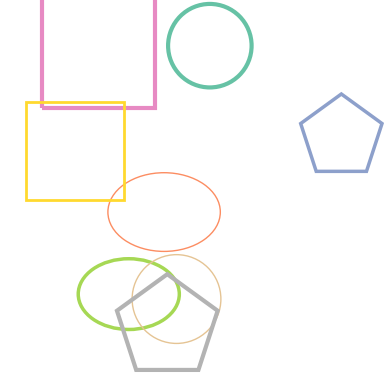[{"shape": "circle", "thickness": 3, "radius": 0.54, "center": [0.545, 0.881]}, {"shape": "oval", "thickness": 1, "radius": 0.73, "center": [0.426, 0.449]}, {"shape": "pentagon", "thickness": 2.5, "radius": 0.56, "center": [0.887, 0.645]}, {"shape": "square", "thickness": 3, "radius": 0.73, "center": [0.256, 0.866]}, {"shape": "oval", "thickness": 2.5, "radius": 0.66, "center": [0.334, 0.236]}, {"shape": "square", "thickness": 2, "radius": 0.64, "center": [0.195, 0.608]}, {"shape": "circle", "thickness": 1, "radius": 0.58, "center": [0.458, 0.223]}, {"shape": "pentagon", "thickness": 3, "radius": 0.69, "center": [0.435, 0.15]}]